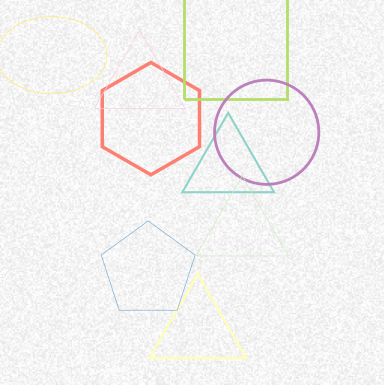[{"shape": "triangle", "thickness": 1.5, "radius": 0.69, "center": [0.593, 0.569]}, {"shape": "triangle", "thickness": 1.5, "radius": 0.73, "center": [0.514, 0.143]}, {"shape": "hexagon", "thickness": 2.5, "radius": 0.73, "center": [0.392, 0.692]}, {"shape": "pentagon", "thickness": 0.5, "radius": 0.64, "center": [0.385, 0.298]}, {"shape": "square", "thickness": 2, "radius": 0.67, "center": [0.611, 0.877]}, {"shape": "triangle", "thickness": 0.5, "radius": 0.68, "center": [0.363, 0.786]}, {"shape": "circle", "thickness": 2, "radius": 0.68, "center": [0.693, 0.657]}, {"shape": "triangle", "thickness": 0.5, "radius": 0.69, "center": [0.629, 0.405]}, {"shape": "oval", "thickness": 0.5, "radius": 0.72, "center": [0.135, 0.857]}]